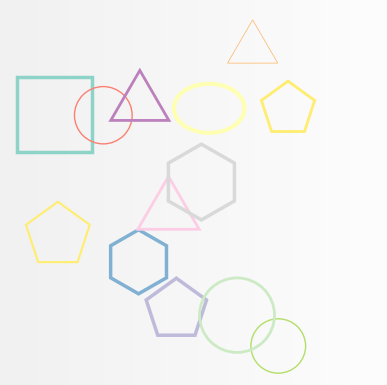[{"shape": "square", "thickness": 2.5, "radius": 0.49, "center": [0.14, 0.702]}, {"shape": "oval", "thickness": 3, "radius": 0.46, "center": [0.54, 0.719]}, {"shape": "pentagon", "thickness": 2.5, "radius": 0.41, "center": [0.455, 0.196]}, {"shape": "circle", "thickness": 1, "radius": 0.37, "center": [0.267, 0.701]}, {"shape": "hexagon", "thickness": 2.5, "radius": 0.42, "center": [0.358, 0.32]}, {"shape": "triangle", "thickness": 0.5, "radius": 0.37, "center": [0.652, 0.874]}, {"shape": "circle", "thickness": 1, "radius": 0.35, "center": [0.718, 0.101]}, {"shape": "triangle", "thickness": 2, "radius": 0.46, "center": [0.435, 0.45]}, {"shape": "hexagon", "thickness": 2.5, "radius": 0.49, "center": [0.52, 0.527]}, {"shape": "triangle", "thickness": 2, "radius": 0.43, "center": [0.361, 0.731]}, {"shape": "circle", "thickness": 2, "radius": 0.48, "center": [0.612, 0.181]}, {"shape": "pentagon", "thickness": 1.5, "radius": 0.43, "center": [0.149, 0.389]}, {"shape": "pentagon", "thickness": 2, "radius": 0.36, "center": [0.743, 0.717]}]